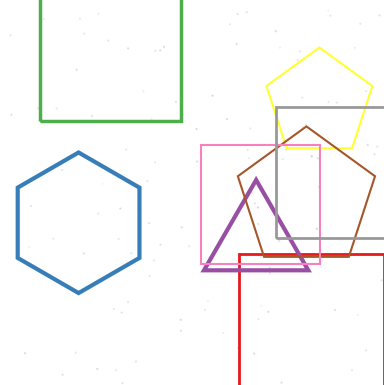[{"shape": "square", "thickness": 2, "radius": 0.94, "center": [0.808, 0.151]}, {"shape": "hexagon", "thickness": 3, "radius": 0.91, "center": [0.204, 0.421]}, {"shape": "square", "thickness": 2.5, "radius": 0.91, "center": [0.286, 0.868]}, {"shape": "triangle", "thickness": 3, "radius": 0.78, "center": [0.665, 0.376]}, {"shape": "pentagon", "thickness": 1.5, "radius": 0.72, "center": [0.83, 0.732]}, {"shape": "pentagon", "thickness": 1.5, "radius": 0.94, "center": [0.796, 0.484]}, {"shape": "square", "thickness": 1.5, "radius": 0.77, "center": [0.676, 0.468]}, {"shape": "square", "thickness": 2, "radius": 0.85, "center": [0.888, 0.551]}]